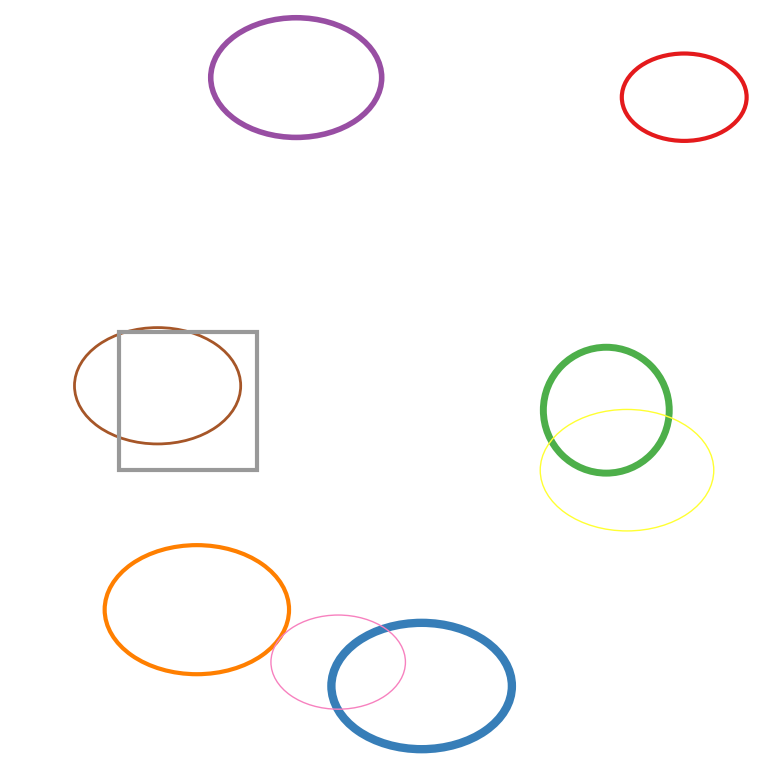[{"shape": "oval", "thickness": 1.5, "radius": 0.41, "center": [0.889, 0.874]}, {"shape": "oval", "thickness": 3, "radius": 0.59, "center": [0.548, 0.109]}, {"shape": "circle", "thickness": 2.5, "radius": 0.41, "center": [0.787, 0.467]}, {"shape": "oval", "thickness": 2, "radius": 0.56, "center": [0.385, 0.899]}, {"shape": "oval", "thickness": 1.5, "radius": 0.6, "center": [0.256, 0.208]}, {"shape": "oval", "thickness": 0.5, "radius": 0.56, "center": [0.814, 0.389]}, {"shape": "oval", "thickness": 1, "radius": 0.54, "center": [0.205, 0.499]}, {"shape": "oval", "thickness": 0.5, "radius": 0.44, "center": [0.439, 0.14]}, {"shape": "square", "thickness": 1.5, "radius": 0.45, "center": [0.244, 0.48]}]